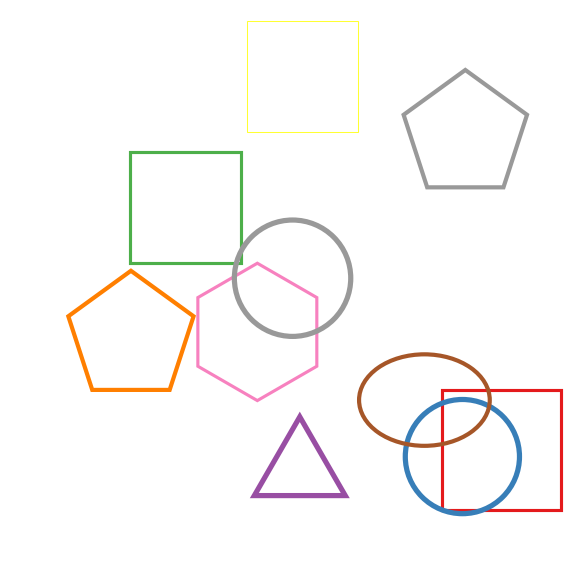[{"shape": "square", "thickness": 1.5, "radius": 0.52, "center": [0.869, 0.219]}, {"shape": "circle", "thickness": 2.5, "radius": 0.49, "center": [0.801, 0.209]}, {"shape": "square", "thickness": 1.5, "radius": 0.48, "center": [0.321, 0.64]}, {"shape": "triangle", "thickness": 2.5, "radius": 0.45, "center": [0.519, 0.186]}, {"shape": "pentagon", "thickness": 2, "radius": 0.57, "center": [0.227, 0.416]}, {"shape": "square", "thickness": 0.5, "radius": 0.48, "center": [0.524, 0.867]}, {"shape": "oval", "thickness": 2, "radius": 0.57, "center": [0.735, 0.306]}, {"shape": "hexagon", "thickness": 1.5, "radius": 0.59, "center": [0.446, 0.424]}, {"shape": "circle", "thickness": 2.5, "radius": 0.5, "center": [0.507, 0.517]}, {"shape": "pentagon", "thickness": 2, "radius": 0.56, "center": [0.806, 0.766]}]